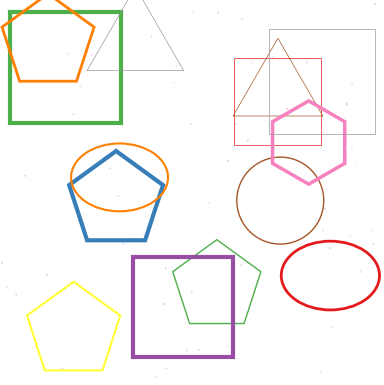[{"shape": "oval", "thickness": 2, "radius": 0.64, "center": [0.858, 0.284]}, {"shape": "square", "thickness": 0.5, "radius": 0.57, "center": [0.72, 0.737]}, {"shape": "pentagon", "thickness": 3, "radius": 0.64, "center": [0.302, 0.48]}, {"shape": "pentagon", "thickness": 1, "radius": 0.6, "center": [0.563, 0.257]}, {"shape": "square", "thickness": 3, "radius": 0.72, "center": [0.17, 0.825]}, {"shape": "square", "thickness": 3, "radius": 0.65, "center": [0.475, 0.202]}, {"shape": "oval", "thickness": 1.5, "radius": 0.63, "center": [0.311, 0.539]}, {"shape": "pentagon", "thickness": 2, "radius": 0.63, "center": [0.125, 0.891]}, {"shape": "pentagon", "thickness": 1.5, "radius": 0.64, "center": [0.191, 0.141]}, {"shape": "circle", "thickness": 1, "radius": 0.56, "center": [0.728, 0.479]}, {"shape": "triangle", "thickness": 0.5, "radius": 0.67, "center": [0.722, 0.766]}, {"shape": "hexagon", "thickness": 2.5, "radius": 0.54, "center": [0.802, 0.63]}, {"shape": "square", "thickness": 0.5, "radius": 0.69, "center": [0.837, 0.788]}, {"shape": "triangle", "thickness": 0.5, "radius": 0.72, "center": [0.352, 0.889]}]